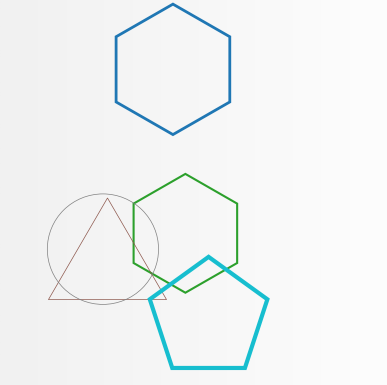[{"shape": "hexagon", "thickness": 2, "radius": 0.85, "center": [0.446, 0.82]}, {"shape": "hexagon", "thickness": 1.5, "radius": 0.77, "center": [0.478, 0.394]}, {"shape": "triangle", "thickness": 0.5, "radius": 0.88, "center": [0.277, 0.31]}, {"shape": "circle", "thickness": 0.5, "radius": 0.72, "center": [0.266, 0.353]}, {"shape": "pentagon", "thickness": 3, "radius": 0.8, "center": [0.538, 0.173]}]